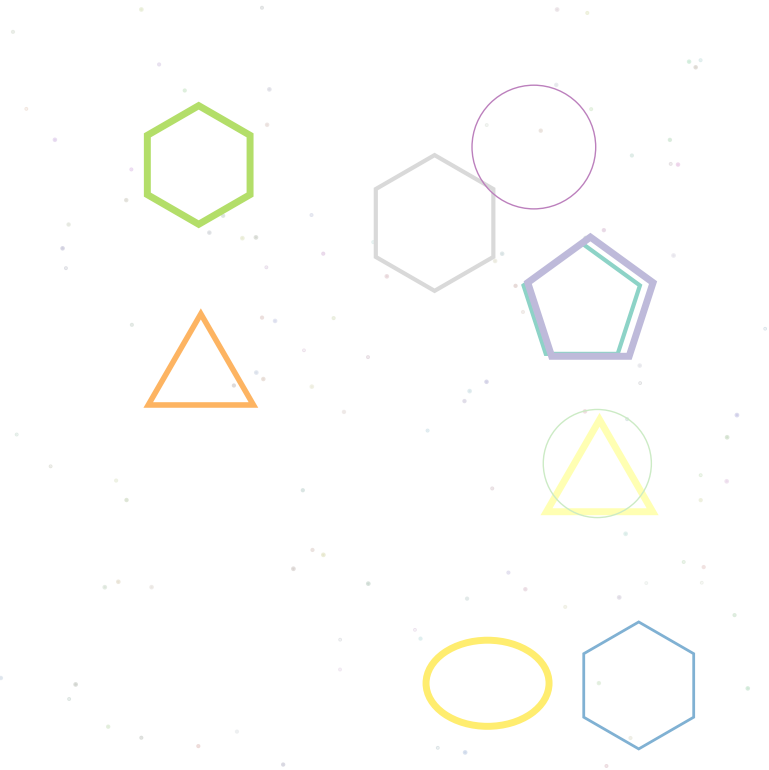[{"shape": "pentagon", "thickness": 1.5, "radius": 0.4, "center": [0.755, 0.605]}, {"shape": "triangle", "thickness": 2.5, "radius": 0.4, "center": [0.779, 0.375]}, {"shape": "pentagon", "thickness": 2.5, "radius": 0.43, "center": [0.767, 0.607]}, {"shape": "hexagon", "thickness": 1, "radius": 0.41, "center": [0.83, 0.11]}, {"shape": "triangle", "thickness": 2, "radius": 0.39, "center": [0.261, 0.513]}, {"shape": "hexagon", "thickness": 2.5, "radius": 0.39, "center": [0.258, 0.786]}, {"shape": "hexagon", "thickness": 1.5, "radius": 0.44, "center": [0.564, 0.71]}, {"shape": "circle", "thickness": 0.5, "radius": 0.4, "center": [0.693, 0.809]}, {"shape": "circle", "thickness": 0.5, "radius": 0.35, "center": [0.776, 0.398]}, {"shape": "oval", "thickness": 2.5, "radius": 0.4, "center": [0.633, 0.113]}]